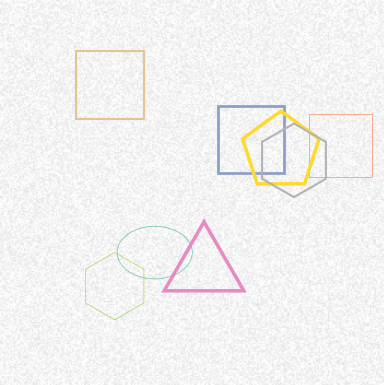[{"shape": "oval", "thickness": 0.5, "radius": 0.49, "center": [0.402, 0.344]}, {"shape": "square", "thickness": 0.5, "radius": 0.41, "center": [0.885, 0.621]}, {"shape": "square", "thickness": 2, "radius": 0.43, "center": [0.652, 0.639]}, {"shape": "triangle", "thickness": 2.5, "radius": 0.6, "center": [0.53, 0.304]}, {"shape": "hexagon", "thickness": 0.5, "radius": 0.44, "center": [0.298, 0.257]}, {"shape": "pentagon", "thickness": 2.5, "radius": 0.52, "center": [0.73, 0.607]}, {"shape": "square", "thickness": 1.5, "radius": 0.44, "center": [0.286, 0.779]}, {"shape": "hexagon", "thickness": 1.5, "radius": 0.48, "center": [0.764, 0.584]}]